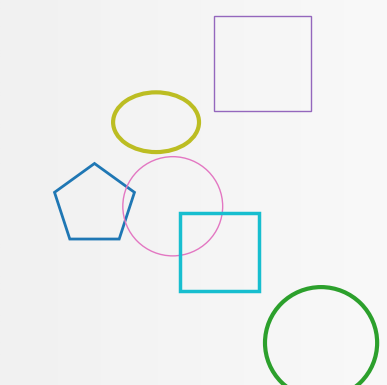[{"shape": "pentagon", "thickness": 2, "radius": 0.54, "center": [0.244, 0.467]}, {"shape": "circle", "thickness": 3, "radius": 0.72, "center": [0.829, 0.11]}, {"shape": "square", "thickness": 1, "radius": 0.62, "center": [0.678, 0.835]}, {"shape": "circle", "thickness": 1, "radius": 0.64, "center": [0.446, 0.464]}, {"shape": "oval", "thickness": 3, "radius": 0.55, "center": [0.403, 0.683]}, {"shape": "square", "thickness": 2.5, "radius": 0.51, "center": [0.566, 0.345]}]